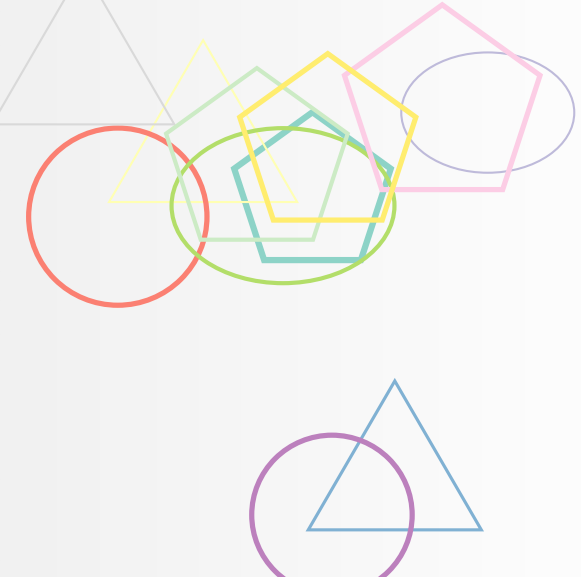[{"shape": "pentagon", "thickness": 3, "radius": 0.71, "center": [0.538, 0.663]}, {"shape": "triangle", "thickness": 1, "radius": 0.93, "center": [0.349, 0.743]}, {"shape": "oval", "thickness": 1, "radius": 0.74, "center": [0.839, 0.804]}, {"shape": "circle", "thickness": 2.5, "radius": 0.77, "center": [0.203, 0.624]}, {"shape": "triangle", "thickness": 1.5, "radius": 0.86, "center": [0.679, 0.168]}, {"shape": "oval", "thickness": 2, "radius": 0.96, "center": [0.487, 0.643]}, {"shape": "pentagon", "thickness": 2.5, "radius": 0.88, "center": [0.761, 0.814]}, {"shape": "triangle", "thickness": 1, "radius": 0.91, "center": [0.143, 0.874]}, {"shape": "circle", "thickness": 2.5, "radius": 0.69, "center": [0.571, 0.108]}, {"shape": "pentagon", "thickness": 2, "radius": 0.82, "center": [0.442, 0.717]}, {"shape": "pentagon", "thickness": 2.5, "radius": 0.8, "center": [0.564, 0.747]}]